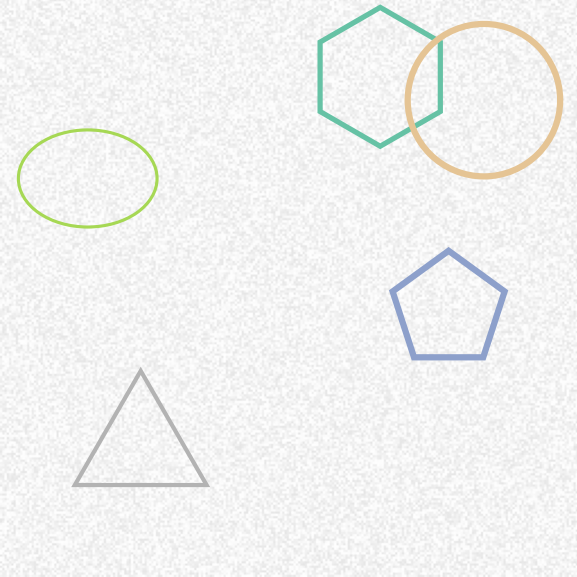[{"shape": "hexagon", "thickness": 2.5, "radius": 0.6, "center": [0.658, 0.866]}, {"shape": "pentagon", "thickness": 3, "radius": 0.51, "center": [0.777, 0.463]}, {"shape": "oval", "thickness": 1.5, "radius": 0.6, "center": [0.152, 0.69]}, {"shape": "circle", "thickness": 3, "radius": 0.66, "center": [0.838, 0.826]}, {"shape": "triangle", "thickness": 2, "radius": 0.66, "center": [0.244, 0.225]}]